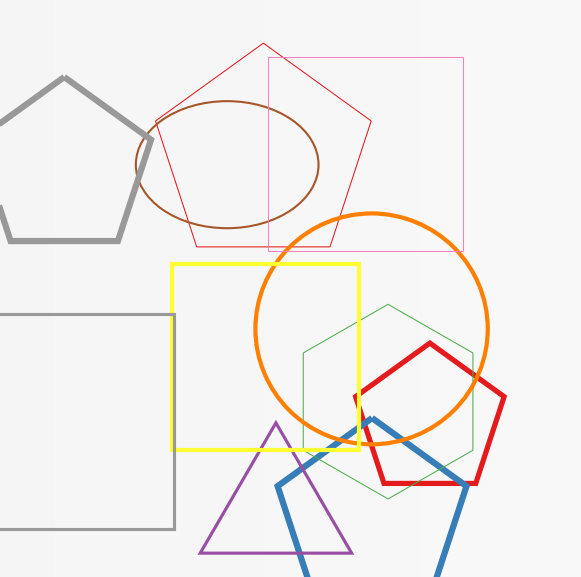[{"shape": "pentagon", "thickness": 0.5, "radius": 0.98, "center": [0.453, 0.729]}, {"shape": "pentagon", "thickness": 2.5, "radius": 0.67, "center": [0.74, 0.271]}, {"shape": "pentagon", "thickness": 3, "radius": 0.85, "center": [0.64, 0.104]}, {"shape": "hexagon", "thickness": 0.5, "radius": 0.84, "center": [0.668, 0.304]}, {"shape": "triangle", "thickness": 1.5, "radius": 0.75, "center": [0.475, 0.116]}, {"shape": "circle", "thickness": 2, "radius": 1.0, "center": [0.639, 0.43]}, {"shape": "square", "thickness": 2, "radius": 0.81, "center": [0.457, 0.381]}, {"shape": "oval", "thickness": 1, "radius": 0.79, "center": [0.391, 0.714]}, {"shape": "square", "thickness": 0.5, "radius": 0.84, "center": [0.628, 0.732]}, {"shape": "square", "thickness": 1.5, "radius": 0.93, "center": [0.112, 0.269]}, {"shape": "pentagon", "thickness": 3, "radius": 0.78, "center": [0.111, 0.709]}]